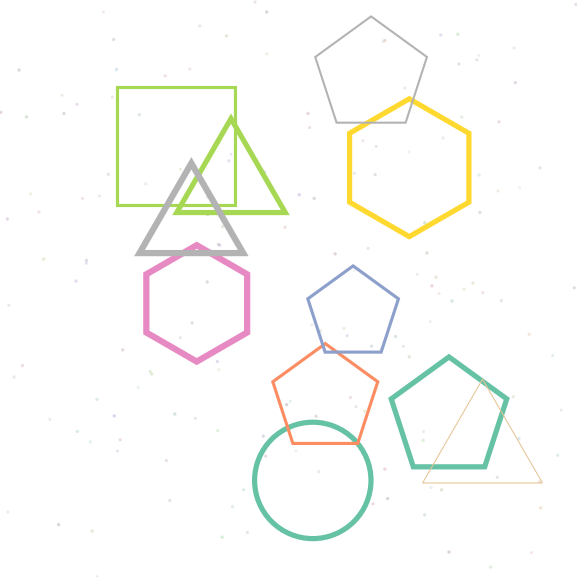[{"shape": "pentagon", "thickness": 2.5, "radius": 0.53, "center": [0.777, 0.276]}, {"shape": "circle", "thickness": 2.5, "radius": 0.5, "center": [0.542, 0.167]}, {"shape": "pentagon", "thickness": 1.5, "radius": 0.48, "center": [0.563, 0.309]}, {"shape": "pentagon", "thickness": 1.5, "radius": 0.41, "center": [0.611, 0.456]}, {"shape": "hexagon", "thickness": 3, "radius": 0.5, "center": [0.341, 0.474]}, {"shape": "square", "thickness": 1.5, "radius": 0.51, "center": [0.304, 0.746]}, {"shape": "triangle", "thickness": 2.5, "radius": 0.54, "center": [0.4, 0.685]}, {"shape": "hexagon", "thickness": 2.5, "radius": 0.6, "center": [0.709, 0.709]}, {"shape": "triangle", "thickness": 0.5, "radius": 0.6, "center": [0.836, 0.223]}, {"shape": "triangle", "thickness": 3, "radius": 0.52, "center": [0.331, 0.613]}, {"shape": "pentagon", "thickness": 1, "radius": 0.51, "center": [0.643, 0.869]}]